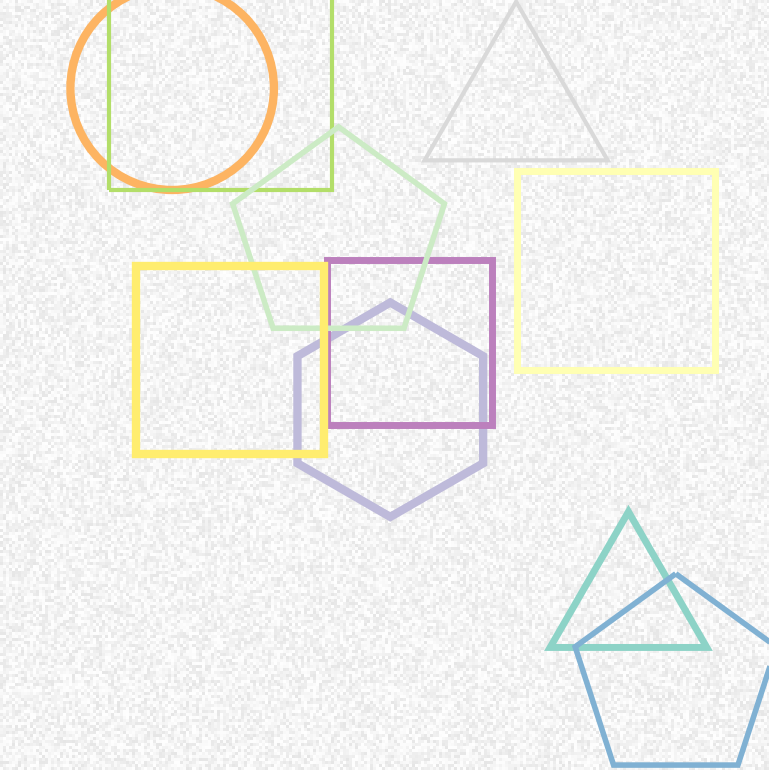[{"shape": "triangle", "thickness": 2.5, "radius": 0.59, "center": [0.816, 0.218]}, {"shape": "square", "thickness": 2.5, "radius": 0.64, "center": [0.8, 0.649]}, {"shape": "hexagon", "thickness": 3, "radius": 0.7, "center": [0.507, 0.468]}, {"shape": "pentagon", "thickness": 2, "radius": 0.69, "center": [0.878, 0.118]}, {"shape": "circle", "thickness": 3, "radius": 0.66, "center": [0.224, 0.885]}, {"shape": "square", "thickness": 1.5, "radius": 0.73, "center": [0.286, 0.898]}, {"shape": "triangle", "thickness": 1.5, "radius": 0.69, "center": [0.67, 0.86]}, {"shape": "square", "thickness": 2.5, "radius": 0.54, "center": [0.532, 0.555]}, {"shape": "pentagon", "thickness": 2, "radius": 0.72, "center": [0.44, 0.691]}, {"shape": "square", "thickness": 3, "radius": 0.61, "center": [0.299, 0.532]}]